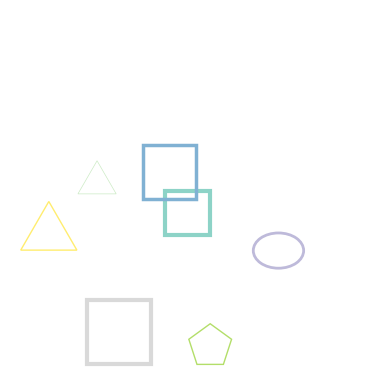[{"shape": "square", "thickness": 3, "radius": 0.29, "center": [0.487, 0.447]}, {"shape": "oval", "thickness": 2, "radius": 0.33, "center": [0.723, 0.349]}, {"shape": "square", "thickness": 2.5, "radius": 0.35, "center": [0.44, 0.552]}, {"shape": "pentagon", "thickness": 1, "radius": 0.29, "center": [0.546, 0.101]}, {"shape": "square", "thickness": 3, "radius": 0.41, "center": [0.309, 0.138]}, {"shape": "triangle", "thickness": 0.5, "radius": 0.29, "center": [0.252, 0.525]}, {"shape": "triangle", "thickness": 1, "radius": 0.42, "center": [0.127, 0.392]}]